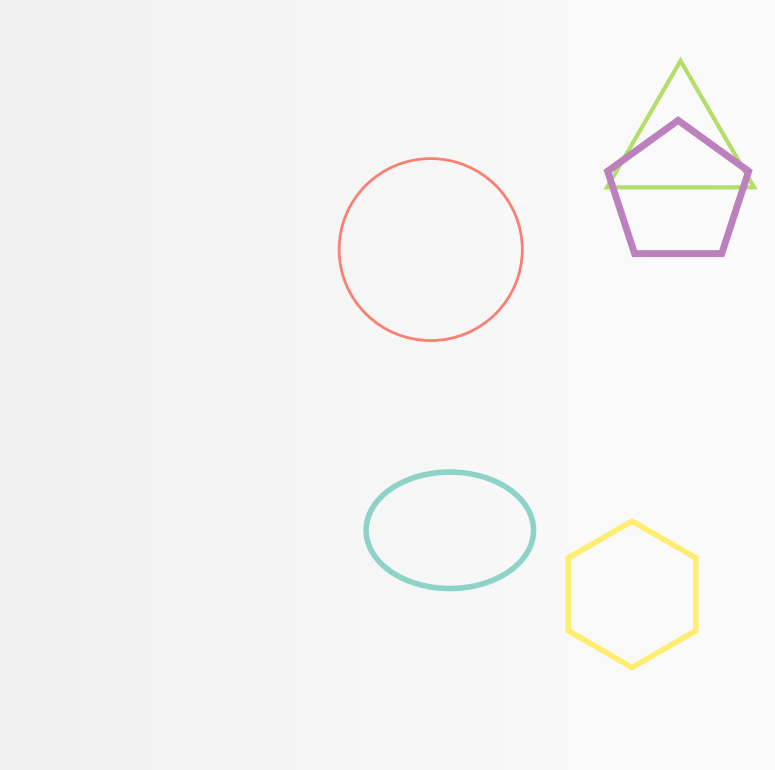[{"shape": "oval", "thickness": 2, "radius": 0.54, "center": [0.58, 0.311]}, {"shape": "circle", "thickness": 1, "radius": 0.59, "center": [0.556, 0.676]}, {"shape": "triangle", "thickness": 1.5, "radius": 0.55, "center": [0.878, 0.811]}, {"shape": "pentagon", "thickness": 2.5, "radius": 0.48, "center": [0.875, 0.748]}, {"shape": "hexagon", "thickness": 2, "radius": 0.47, "center": [0.816, 0.228]}]